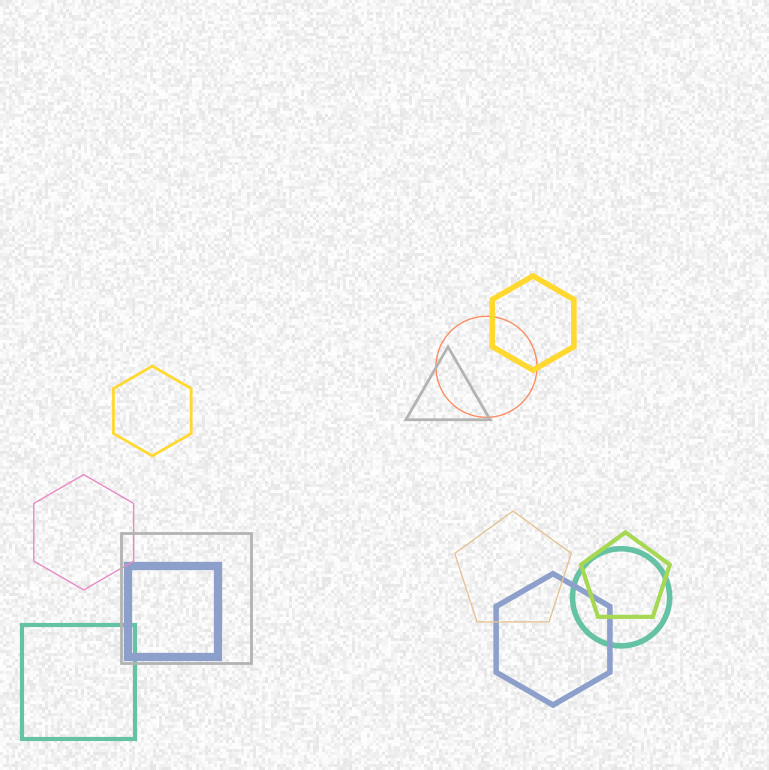[{"shape": "circle", "thickness": 2, "radius": 0.32, "center": [0.807, 0.224]}, {"shape": "square", "thickness": 1.5, "radius": 0.37, "center": [0.102, 0.114]}, {"shape": "circle", "thickness": 0.5, "radius": 0.33, "center": [0.632, 0.524]}, {"shape": "hexagon", "thickness": 2, "radius": 0.43, "center": [0.718, 0.17]}, {"shape": "square", "thickness": 3, "radius": 0.29, "center": [0.225, 0.206]}, {"shape": "hexagon", "thickness": 0.5, "radius": 0.37, "center": [0.109, 0.309]}, {"shape": "pentagon", "thickness": 1.5, "radius": 0.3, "center": [0.812, 0.248]}, {"shape": "hexagon", "thickness": 2, "radius": 0.31, "center": [0.692, 0.58]}, {"shape": "hexagon", "thickness": 1, "radius": 0.29, "center": [0.198, 0.466]}, {"shape": "pentagon", "thickness": 0.5, "radius": 0.4, "center": [0.666, 0.257]}, {"shape": "triangle", "thickness": 1, "radius": 0.32, "center": [0.582, 0.486]}, {"shape": "square", "thickness": 1, "radius": 0.42, "center": [0.241, 0.224]}]